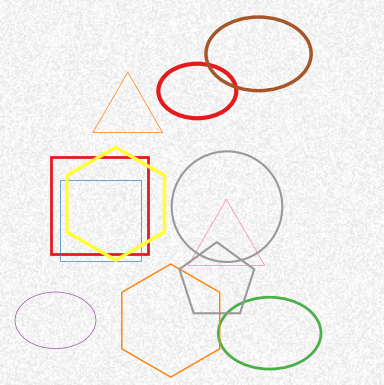[{"shape": "oval", "thickness": 3, "radius": 0.51, "center": [0.513, 0.764]}, {"shape": "square", "thickness": 2, "radius": 0.63, "center": [0.258, 0.467]}, {"shape": "square", "thickness": 0.5, "radius": 0.52, "center": [0.261, 0.427]}, {"shape": "oval", "thickness": 2, "radius": 0.67, "center": [0.7, 0.135]}, {"shape": "oval", "thickness": 0.5, "radius": 0.53, "center": [0.144, 0.168]}, {"shape": "triangle", "thickness": 0.5, "radius": 0.52, "center": [0.332, 0.708]}, {"shape": "hexagon", "thickness": 1, "radius": 0.73, "center": [0.443, 0.167]}, {"shape": "hexagon", "thickness": 2.5, "radius": 0.73, "center": [0.3, 0.471]}, {"shape": "oval", "thickness": 2.5, "radius": 0.68, "center": [0.672, 0.86]}, {"shape": "triangle", "thickness": 0.5, "radius": 0.57, "center": [0.588, 0.368]}, {"shape": "pentagon", "thickness": 1.5, "radius": 0.51, "center": [0.563, 0.269]}, {"shape": "circle", "thickness": 1.5, "radius": 0.72, "center": [0.59, 0.463]}]